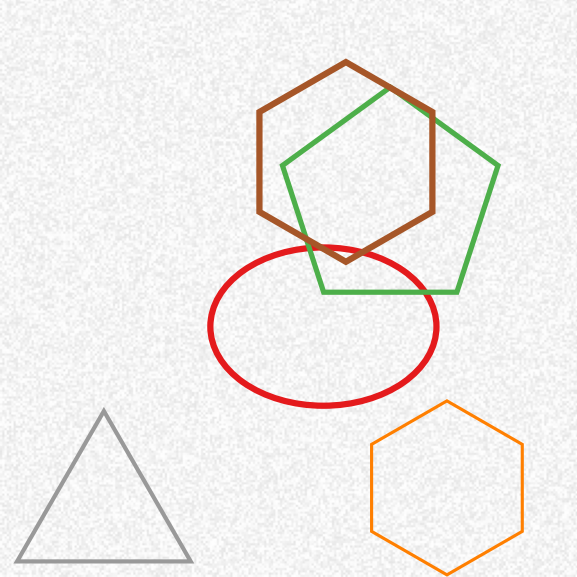[{"shape": "oval", "thickness": 3, "radius": 0.98, "center": [0.56, 0.434]}, {"shape": "pentagon", "thickness": 2.5, "radius": 0.98, "center": [0.676, 0.652]}, {"shape": "hexagon", "thickness": 1.5, "radius": 0.75, "center": [0.774, 0.154]}, {"shape": "hexagon", "thickness": 3, "radius": 0.86, "center": [0.599, 0.719]}, {"shape": "triangle", "thickness": 2, "radius": 0.87, "center": [0.18, 0.114]}]